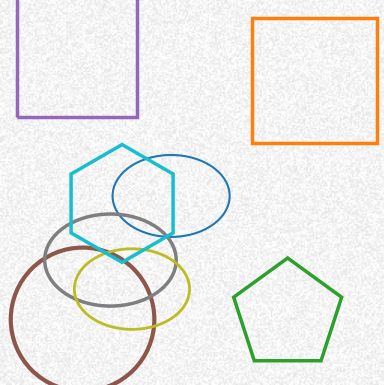[{"shape": "oval", "thickness": 1.5, "radius": 0.76, "center": [0.444, 0.491]}, {"shape": "square", "thickness": 2.5, "radius": 0.81, "center": [0.817, 0.791]}, {"shape": "pentagon", "thickness": 2.5, "radius": 0.74, "center": [0.747, 0.182]}, {"shape": "square", "thickness": 2.5, "radius": 0.78, "center": [0.2, 0.853]}, {"shape": "circle", "thickness": 3, "radius": 0.93, "center": [0.214, 0.17]}, {"shape": "oval", "thickness": 2.5, "radius": 0.85, "center": [0.287, 0.325]}, {"shape": "oval", "thickness": 2, "radius": 0.75, "center": [0.343, 0.249]}, {"shape": "hexagon", "thickness": 2.5, "radius": 0.76, "center": [0.317, 0.472]}]